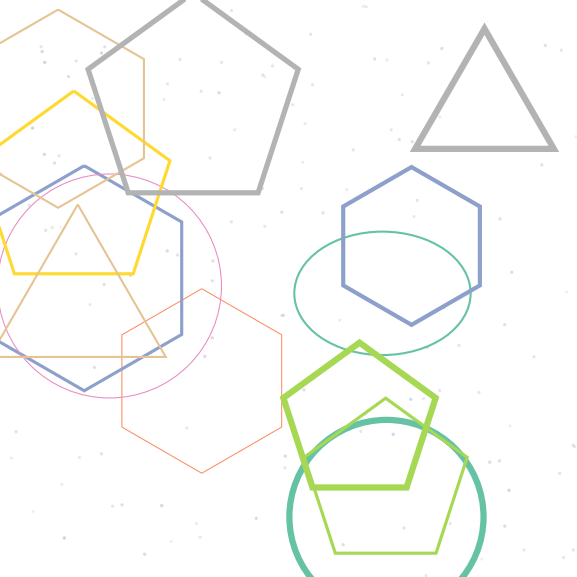[{"shape": "circle", "thickness": 3, "radius": 0.84, "center": [0.669, 0.104]}, {"shape": "oval", "thickness": 1, "radius": 0.76, "center": [0.662, 0.491]}, {"shape": "hexagon", "thickness": 0.5, "radius": 0.8, "center": [0.349, 0.339]}, {"shape": "hexagon", "thickness": 1.5, "radius": 0.97, "center": [0.146, 0.517]}, {"shape": "hexagon", "thickness": 2, "radius": 0.68, "center": [0.713, 0.573]}, {"shape": "circle", "thickness": 0.5, "radius": 0.97, "center": [0.19, 0.504]}, {"shape": "pentagon", "thickness": 3, "radius": 0.69, "center": [0.623, 0.267]}, {"shape": "pentagon", "thickness": 1.5, "radius": 0.74, "center": [0.668, 0.161]}, {"shape": "pentagon", "thickness": 1.5, "radius": 0.88, "center": [0.128, 0.667]}, {"shape": "hexagon", "thickness": 1, "radius": 0.86, "center": [0.101, 0.811]}, {"shape": "triangle", "thickness": 1, "radius": 0.88, "center": [0.135, 0.469]}, {"shape": "triangle", "thickness": 3, "radius": 0.69, "center": [0.839, 0.811]}, {"shape": "pentagon", "thickness": 2.5, "radius": 0.96, "center": [0.334, 0.82]}]